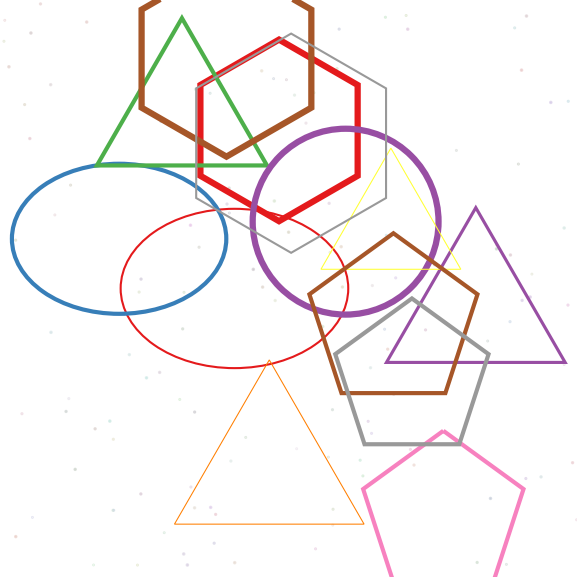[{"shape": "hexagon", "thickness": 3, "radius": 0.79, "center": [0.483, 0.773]}, {"shape": "oval", "thickness": 1, "radius": 0.99, "center": [0.406, 0.5]}, {"shape": "oval", "thickness": 2, "radius": 0.93, "center": [0.206, 0.586]}, {"shape": "triangle", "thickness": 2, "radius": 0.85, "center": [0.315, 0.798]}, {"shape": "triangle", "thickness": 1.5, "radius": 0.89, "center": [0.824, 0.461]}, {"shape": "circle", "thickness": 3, "radius": 0.8, "center": [0.598, 0.615]}, {"shape": "triangle", "thickness": 0.5, "radius": 0.95, "center": [0.466, 0.186]}, {"shape": "triangle", "thickness": 0.5, "radius": 0.7, "center": [0.677, 0.603]}, {"shape": "pentagon", "thickness": 2, "radius": 0.77, "center": [0.681, 0.442]}, {"shape": "hexagon", "thickness": 3, "radius": 0.85, "center": [0.392, 0.898]}, {"shape": "pentagon", "thickness": 2, "radius": 0.73, "center": [0.768, 0.107]}, {"shape": "pentagon", "thickness": 2, "radius": 0.7, "center": [0.713, 0.343]}, {"shape": "hexagon", "thickness": 1, "radius": 0.95, "center": [0.504, 0.751]}]